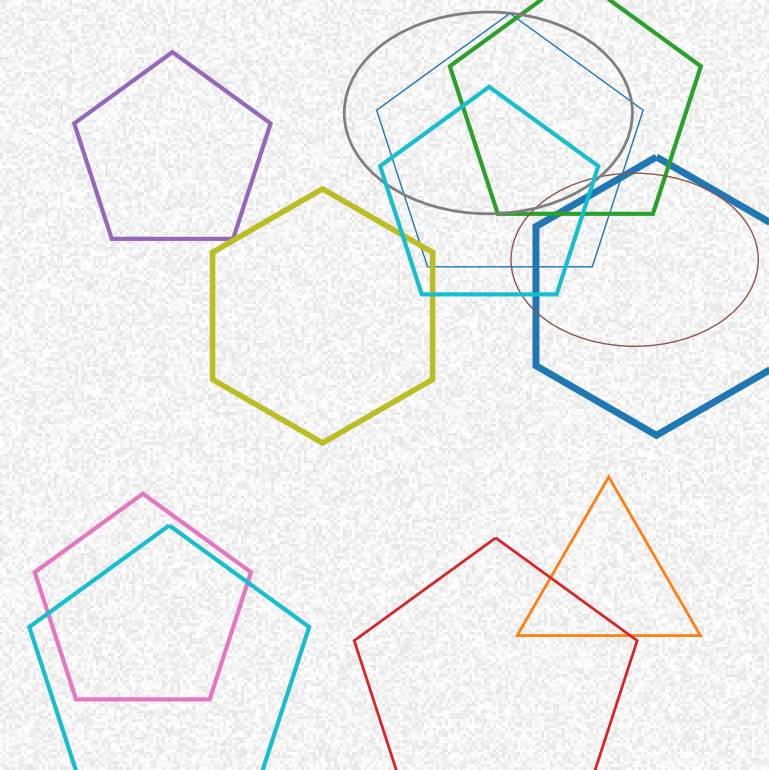[{"shape": "pentagon", "thickness": 0.5, "radius": 0.91, "center": [0.662, 0.801]}, {"shape": "hexagon", "thickness": 2.5, "radius": 0.9, "center": [0.853, 0.615]}, {"shape": "triangle", "thickness": 1, "radius": 0.69, "center": [0.791, 0.243]}, {"shape": "pentagon", "thickness": 1.5, "radius": 0.86, "center": [0.747, 0.861]}, {"shape": "pentagon", "thickness": 1, "radius": 0.97, "center": [0.644, 0.108]}, {"shape": "pentagon", "thickness": 1.5, "radius": 0.67, "center": [0.224, 0.798]}, {"shape": "oval", "thickness": 0.5, "radius": 0.8, "center": [0.824, 0.663]}, {"shape": "pentagon", "thickness": 1.5, "radius": 0.74, "center": [0.186, 0.211]}, {"shape": "oval", "thickness": 1, "radius": 0.94, "center": [0.634, 0.853]}, {"shape": "hexagon", "thickness": 2, "radius": 0.83, "center": [0.419, 0.59]}, {"shape": "pentagon", "thickness": 1.5, "radius": 0.74, "center": [0.635, 0.738]}, {"shape": "pentagon", "thickness": 1.5, "radius": 0.96, "center": [0.22, 0.127]}]